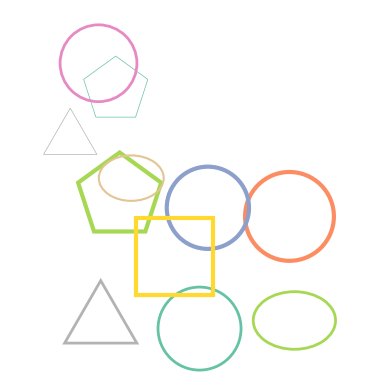[{"shape": "pentagon", "thickness": 0.5, "radius": 0.44, "center": [0.301, 0.767]}, {"shape": "circle", "thickness": 2, "radius": 0.54, "center": [0.518, 0.147]}, {"shape": "circle", "thickness": 3, "radius": 0.58, "center": [0.752, 0.438]}, {"shape": "circle", "thickness": 3, "radius": 0.53, "center": [0.54, 0.46]}, {"shape": "circle", "thickness": 2, "radius": 0.5, "center": [0.256, 0.836]}, {"shape": "oval", "thickness": 2, "radius": 0.53, "center": [0.765, 0.168]}, {"shape": "pentagon", "thickness": 3, "radius": 0.57, "center": [0.311, 0.49]}, {"shape": "square", "thickness": 3, "radius": 0.5, "center": [0.454, 0.333]}, {"shape": "oval", "thickness": 1.5, "radius": 0.42, "center": [0.341, 0.537]}, {"shape": "triangle", "thickness": 2, "radius": 0.54, "center": [0.262, 0.163]}, {"shape": "triangle", "thickness": 0.5, "radius": 0.4, "center": [0.182, 0.639]}]